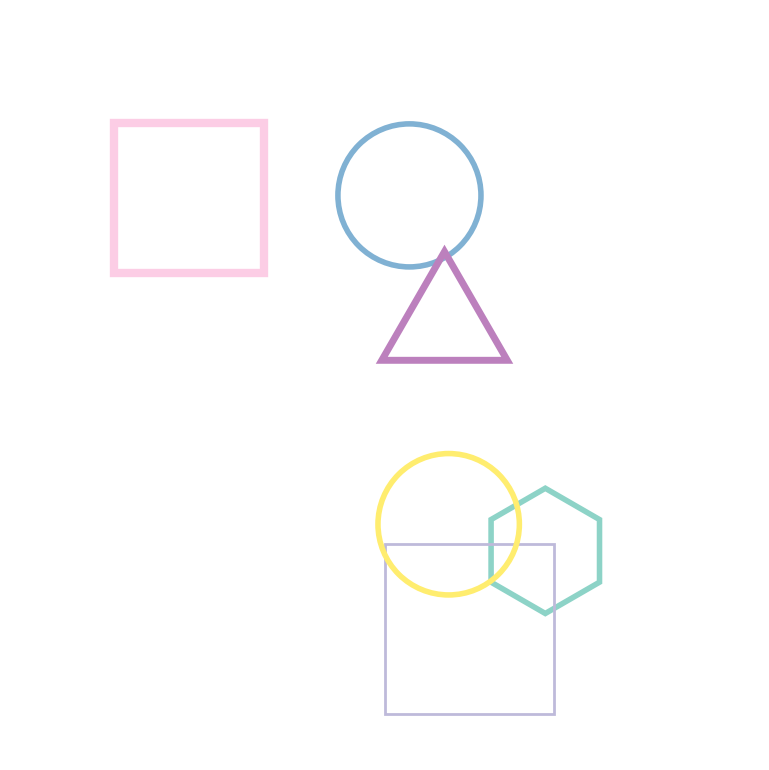[{"shape": "hexagon", "thickness": 2, "radius": 0.41, "center": [0.708, 0.285]}, {"shape": "square", "thickness": 1, "radius": 0.55, "center": [0.61, 0.183]}, {"shape": "circle", "thickness": 2, "radius": 0.46, "center": [0.532, 0.746]}, {"shape": "square", "thickness": 3, "radius": 0.49, "center": [0.245, 0.743]}, {"shape": "triangle", "thickness": 2.5, "radius": 0.47, "center": [0.577, 0.579]}, {"shape": "circle", "thickness": 2, "radius": 0.46, "center": [0.583, 0.319]}]